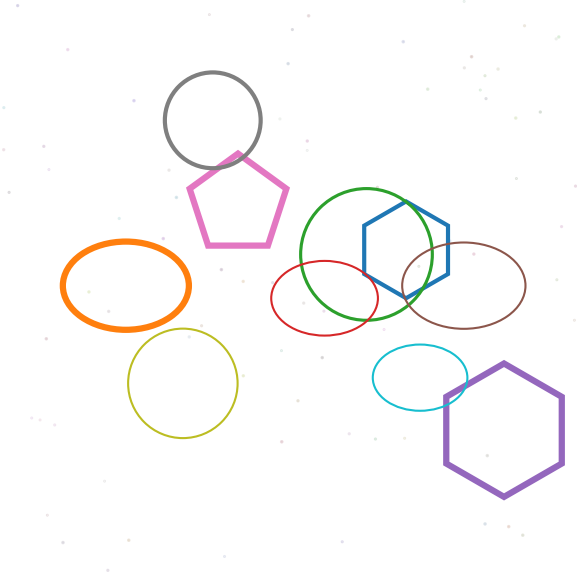[{"shape": "hexagon", "thickness": 2, "radius": 0.42, "center": [0.703, 0.567]}, {"shape": "oval", "thickness": 3, "radius": 0.55, "center": [0.218, 0.504]}, {"shape": "circle", "thickness": 1.5, "radius": 0.57, "center": [0.635, 0.559]}, {"shape": "oval", "thickness": 1, "radius": 0.46, "center": [0.562, 0.483]}, {"shape": "hexagon", "thickness": 3, "radius": 0.58, "center": [0.873, 0.254]}, {"shape": "oval", "thickness": 1, "radius": 0.53, "center": [0.803, 0.504]}, {"shape": "pentagon", "thickness": 3, "radius": 0.44, "center": [0.412, 0.645]}, {"shape": "circle", "thickness": 2, "radius": 0.41, "center": [0.368, 0.791]}, {"shape": "circle", "thickness": 1, "radius": 0.47, "center": [0.317, 0.335]}, {"shape": "oval", "thickness": 1, "radius": 0.41, "center": [0.727, 0.345]}]